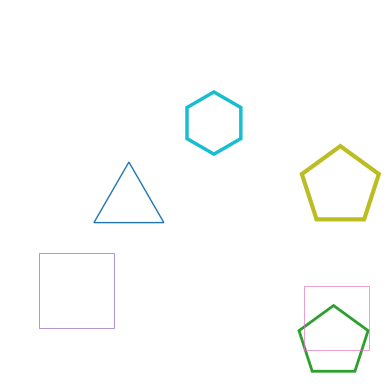[{"shape": "triangle", "thickness": 1, "radius": 0.52, "center": [0.335, 0.474]}, {"shape": "pentagon", "thickness": 2, "radius": 0.47, "center": [0.866, 0.112]}, {"shape": "square", "thickness": 0.5, "radius": 0.49, "center": [0.199, 0.245]}, {"shape": "square", "thickness": 0.5, "radius": 0.42, "center": [0.874, 0.174]}, {"shape": "pentagon", "thickness": 3, "radius": 0.53, "center": [0.884, 0.515]}, {"shape": "hexagon", "thickness": 2.5, "radius": 0.4, "center": [0.556, 0.68]}]